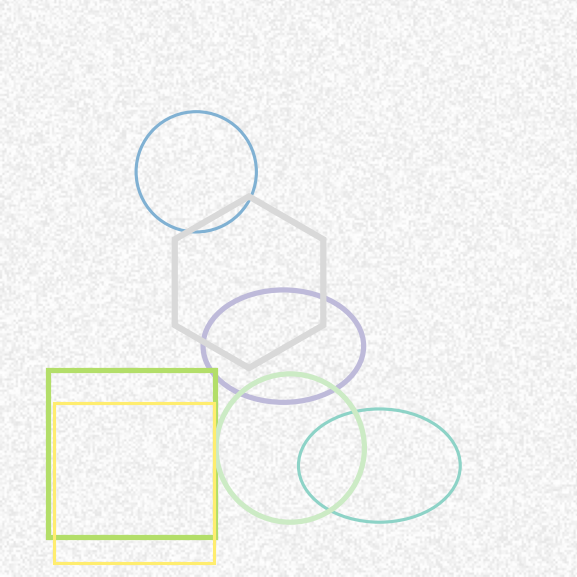[{"shape": "oval", "thickness": 1.5, "radius": 0.7, "center": [0.657, 0.193]}, {"shape": "oval", "thickness": 2.5, "radius": 0.7, "center": [0.491, 0.4]}, {"shape": "circle", "thickness": 1.5, "radius": 0.52, "center": [0.34, 0.702]}, {"shape": "square", "thickness": 2.5, "radius": 0.72, "center": [0.227, 0.214]}, {"shape": "hexagon", "thickness": 3, "radius": 0.74, "center": [0.431, 0.51]}, {"shape": "circle", "thickness": 2.5, "radius": 0.64, "center": [0.503, 0.223]}, {"shape": "square", "thickness": 1.5, "radius": 0.69, "center": [0.233, 0.163]}]